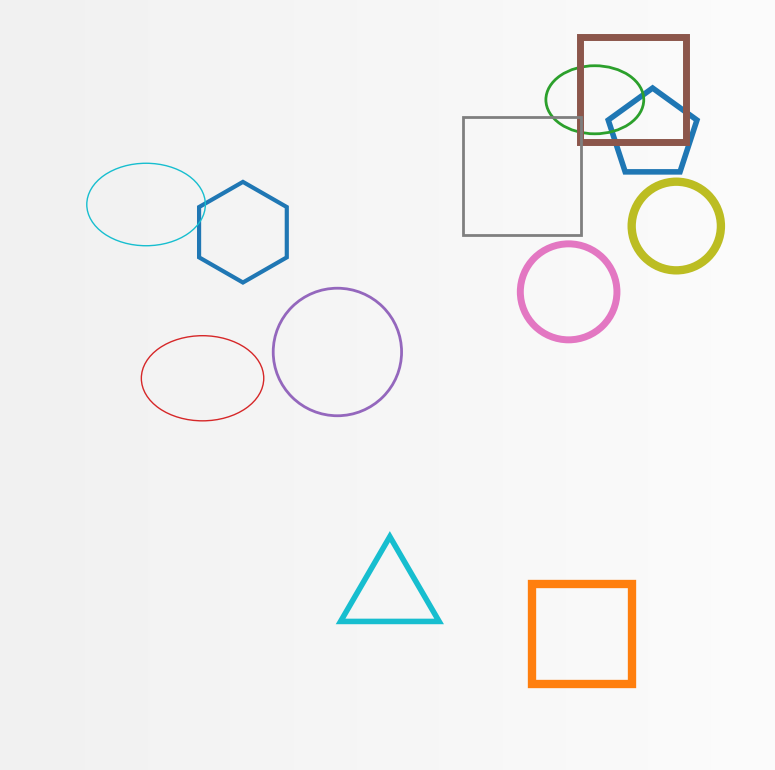[{"shape": "hexagon", "thickness": 1.5, "radius": 0.33, "center": [0.313, 0.698]}, {"shape": "pentagon", "thickness": 2, "radius": 0.3, "center": [0.842, 0.825]}, {"shape": "square", "thickness": 3, "radius": 0.32, "center": [0.75, 0.177]}, {"shape": "oval", "thickness": 1, "radius": 0.32, "center": [0.768, 0.87]}, {"shape": "oval", "thickness": 0.5, "radius": 0.39, "center": [0.261, 0.509]}, {"shape": "circle", "thickness": 1, "radius": 0.41, "center": [0.435, 0.543]}, {"shape": "square", "thickness": 2.5, "radius": 0.34, "center": [0.817, 0.884]}, {"shape": "circle", "thickness": 2.5, "radius": 0.31, "center": [0.734, 0.621]}, {"shape": "square", "thickness": 1, "radius": 0.38, "center": [0.674, 0.772]}, {"shape": "circle", "thickness": 3, "radius": 0.29, "center": [0.873, 0.706]}, {"shape": "oval", "thickness": 0.5, "radius": 0.38, "center": [0.188, 0.734]}, {"shape": "triangle", "thickness": 2, "radius": 0.37, "center": [0.503, 0.23]}]